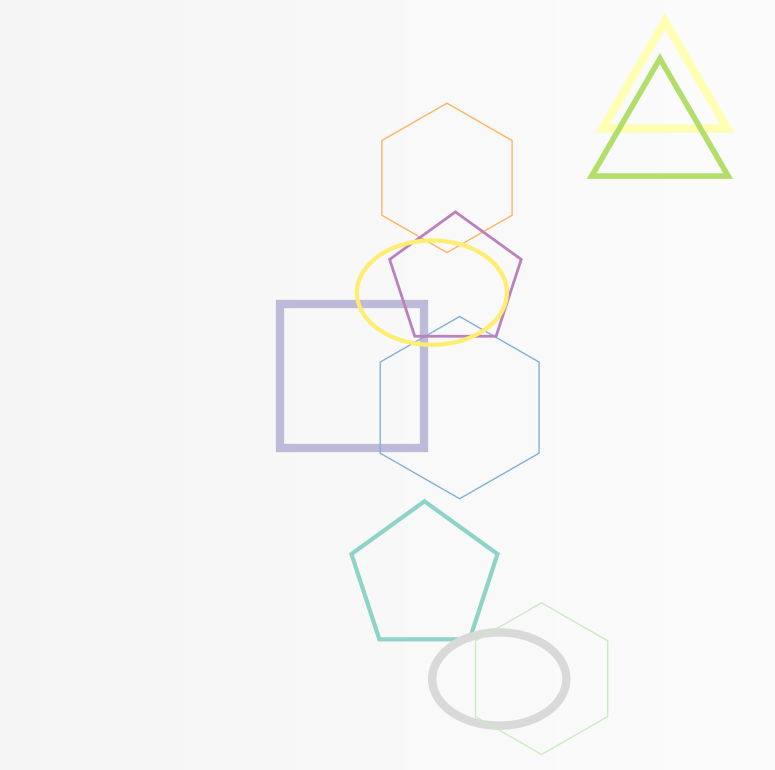[{"shape": "pentagon", "thickness": 1.5, "radius": 0.5, "center": [0.548, 0.25]}, {"shape": "triangle", "thickness": 3, "radius": 0.46, "center": [0.858, 0.88]}, {"shape": "square", "thickness": 3, "radius": 0.47, "center": [0.454, 0.512]}, {"shape": "hexagon", "thickness": 0.5, "radius": 0.59, "center": [0.593, 0.471]}, {"shape": "hexagon", "thickness": 0.5, "radius": 0.49, "center": [0.577, 0.769]}, {"shape": "triangle", "thickness": 2, "radius": 0.51, "center": [0.852, 0.822]}, {"shape": "oval", "thickness": 3, "radius": 0.43, "center": [0.644, 0.118]}, {"shape": "pentagon", "thickness": 1, "radius": 0.45, "center": [0.588, 0.636]}, {"shape": "hexagon", "thickness": 0.5, "radius": 0.49, "center": [0.699, 0.119]}, {"shape": "oval", "thickness": 1.5, "radius": 0.48, "center": [0.557, 0.62]}]